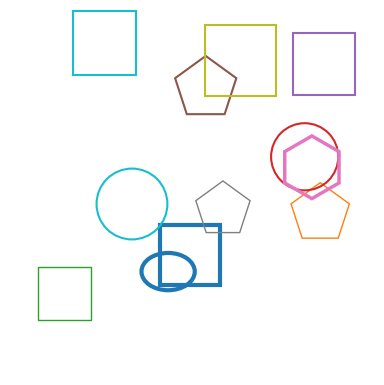[{"shape": "square", "thickness": 3, "radius": 0.4, "center": [0.494, 0.338]}, {"shape": "oval", "thickness": 3, "radius": 0.35, "center": [0.437, 0.295]}, {"shape": "pentagon", "thickness": 1, "radius": 0.4, "center": [0.832, 0.446]}, {"shape": "square", "thickness": 1, "radius": 0.35, "center": [0.167, 0.238]}, {"shape": "circle", "thickness": 1.5, "radius": 0.44, "center": [0.791, 0.593]}, {"shape": "square", "thickness": 1.5, "radius": 0.4, "center": [0.842, 0.834]}, {"shape": "pentagon", "thickness": 1.5, "radius": 0.42, "center": [0.534, 0.771]}, {"shape": "hexagon", "thickness": 2.5, "radius": 0.41, "center": [0.81, 0.565]}, {"shape": "pentagon", "thickness": 1, "radius": 0.37, "center": [0.579, 0.456]}, {"shape": "square", "thickness": 1.5, "radius": 0.46, "center": [0.625, 0.843]}, {"shape": "circle", "thickness": 1.5, "radius": 0.46, "center": [0.343, 0.47]}, {"shape": "square", "thickness": 1.5, "radius": 0.41, "center": [0.271, 0.889]}]